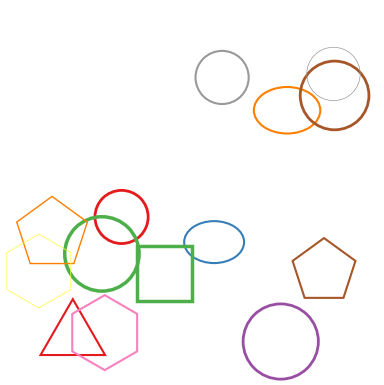[{"shape": "circle", "thickness": 2, "radius": 0.35, "center": [0.316, 0.436]}, {"shape": "triangle", "thickness": 1.5, "radius": 0.48, "center": [0.189, 0.126]}, {"shape": "oval", "thickness": 1.5, "radius": 0.39, "center": [0.556, 0.371]}, {"shape": "circle", "thickness": 2.5, "radius": 0.48, "center": [0.265, 0.34]}, {"shape": "square", "thickness": 2.5, "radius": 0.36, "center": [0.427, 0.289]}, {"shape": "circle", "thickness": 2, "radius": 0.49, "center": [0.729, 0.113]}, {"shape": "pentagon", "thickness": 1, "radius": 0.48, "center": [0.135, 0.393]}, {"shape": "oval", "thickness": 1.5, "radius": 0.43, "center": [0.746, 0.714]}, {"shape": "hexagon", "thickness": 0.5, "radius": 0.48, "center": [0.101, 0.296]}, {"shape": "circle", "thickness": 2, "radius": 0.45, "center": [0.869, 0.752]}, {"shape": "pentagon", "thickness": 1.5, "radius": 0.43, "center": [0.842, 0.296]}, {"shape": "hexagon", "thickness": 1.5, "radius": 0.49, "center": [0.272, 0.136]}, {"shape": "circle", "thickness": 0.5, "radius": 0.35, "center": [0.866, 0.808]}, {"shape": "circle", "thickness": 1.5, "radius": 0.35, "center": [0.577, 0.799]}]